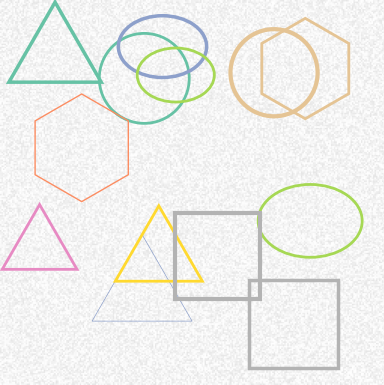[{"shape": "triangle", "thickness": 2.5, "radius": 0.69, "center": [0.143, 0.856]}, {"shape": "circle", "thickness": 2, "radius": 0.58, "center": [0.375, 0.796]}, {"shape": "hexagon", "thickness": 1, "radius": 0.7, "center": [0.212, 0.616]}, {"shape": "oval", "thickness": 2.5, "radius": 0.57, "center": [0.422, 0.879]}, {"shape": "triangle", "thickness": 0.5, "radius": 0.75, "center": [0.369, 0.241]}, {"shape": "triangle", "thickness": 2, "radius": 0.56, "center": [0.103, 0.356]}, {"shape": "oval", "thickness": 2, "radius": 0.68, "center": [0.806, 0.426]}, {"shape": "oval", "thickness": 2, "radius": 0.5, "center": [0.457, 0.805]}, {"shape": "triangle", "thickness": 2, "radius": 0.65, "center": [0.413, 0.335]}, {"shape": "hexagon", "thickness": 2, "radius": 0.65, "center": [0.793, 0.822]}, {"shape": "circle", "thickness": 3, "radius": 0.57, "center": [0.712, 0.811]}, {"shape": "square", "thickness": 2.5, "radius": 0.57, "center": [0.762, 0.159]}, {"shape": "square", "thickness": 3, "radius": 0.56, "center": [0.565, 0.335]}]